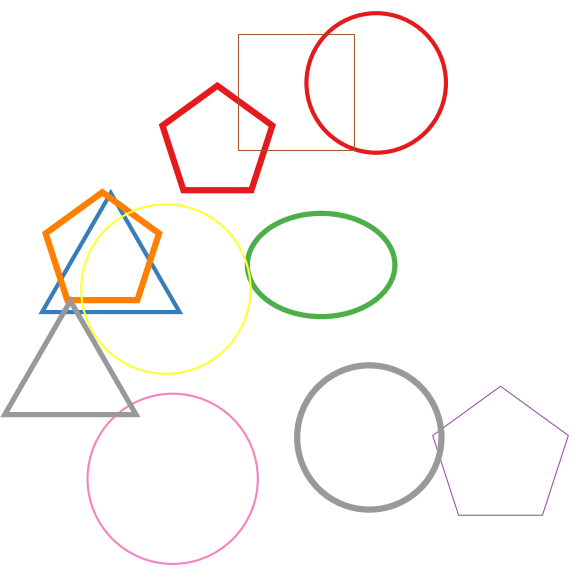[{"shape": "pentagon", "thickness": 3, "radius": 0.5, "center": [0.376, 0.751]}, {"shape": "circle", "thickness": 2, "radius": 0.6, "center": [0.651, 0.856]}, {"shape": "triangle", "thickness": 2, "radius": 0.69, "center": [0.192, 0.527]}, {"shape": "oval", "thickness": 2.5, "radius": 0.64, "center": [0.556, 0.54]}, {"shape": "pentagon", "thickness": 0.5, "radius": 0.62, "center": [0.867, 0.207]}, {"shape": "pentagon", "thickness": 3, "radius": 0.52, "center": [0.177, 0.563]}, {"shape": "circle", "thickness": 1, "radius": 0.73, "center": [0.287, 0.498]}, {"shape": "square", "thickness": 0.5, "radius": 0.5, "center": [0.513, 0.84]}, {"shape": "circle", "thickness": 1, "radius": 0.74, "center": [0.299, 0.17]}, {"shape": "circle", "thickness": 3, "radius": 0.62, "center": [0.639, 0.242]}, {"shape": "triangle", "thickness": 2.5, "radius": 0.66, "center": [0.122, 0.347]}]